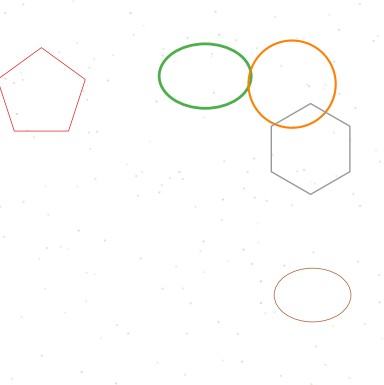[{"shape": "pentagon", "thickness": 0.5, "radius": 0.6, "center": [0.108, 0.756]}, {"shape": "oval", "thickness": 2, "radius": 0.6, "center": [0.533, 0.802]}, {"shape": "circle", "thickness": 1.5, "radius": 0.57, "center": [0.759, 0.781]}, {"shape": "oval", "thickness": 0.5, "radius": 0.5, "center": [0.812, 0.234]}, {"shape": "hexagon", "thickness": 1, "radius": 0.59, "center": [0.807, 0.613]}]